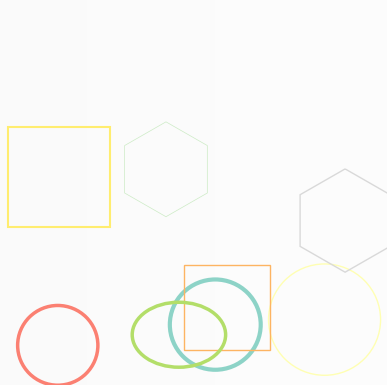[{"shape": "circle", "thickness": 3, "radius": 0.59, "center": [0.556, 0.157]}, {"shape": "circle", "thickness": 1, "radius": 0.72, "center": [0.838, 0.17]}, {"shape": "circle", "thickness": 2.5, "radius": 0.52, "center": [0.149, 0.103]}, {"shape": "square", "thickness": 1, "radius": 0.55, "center": [0.586, 0.202]}, {"shape": "oval", "thickness": 2.5, "radius": 0.6, "center": [0.462, 0.131]}, {"shape": "hexagon", "thickness": 1, "radius": 0.67, "center": [0.891, 0.427]}, {"shape": "hexagon", "thickness": 0.5, "radius": 0.62, "center": [0.428, 0.56]}, {"shape": "square", "thickness": 1.5, "radius": 0.65, "center": [0.152, 0.54]}]